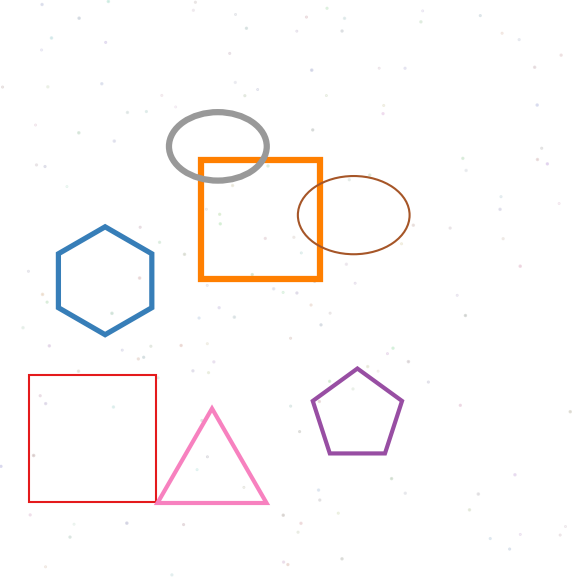[{"shape": "square", "thickness": 1, "radius": 0.55, "center": [0.16, 0.24]}, {"shape": "hexagon", "thickness": 2.5, "radius": 0.47, "center": [0.182, 0.513]}, {"shape": "pentagon", "thickness": 2, "radius": 0.41, "center": [0.619, 0.28]}, {"shape": "square", "thickness": 3, "radius": 0.51, "center": [0.451, 0.619]}, {"shape": "oval", "thickness": 1, "radius": 0.48, "center": [0.613, 0.627]}, {"shape": "triangle", "thickness": 2, "radius": 0.55, "center": [0.367, 0.183]}, {"shape": "oval", "thickness": 3, "radius": 0.42, "center": [0.377, 0.746]}]